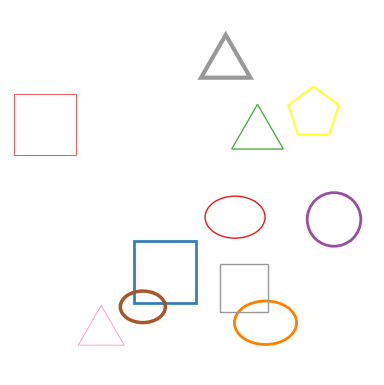[{"shape": "square", "thickness": 0.5, "radius": 0.4, "center": [0.117, 0.677]}, {"shape": "oval", "thickness": 1, "radius": 0.39, "center": [0.611, 0.436]}, {"shape": "square", "thickness": 2, "radius": 0.4, "center": [0.429, 0.294]}, {"shape": "triangle", "thickness": 1, "radius": 0.39, "center": [0.669, 0.652]}, {"shape": "circle", "thickness": 2, "radius": 0.35, "center": [0.868, 0.43]}, {"shape": "oval", "thickness": 2, "radius": 0.4, "center": [0.69, 0.162]}, {"shape": "pentagon", "thickness": 1.5, "radius": 0.34, "center": [0.814, 0.706]}, {"shape": "oval", "thickness": 2.5, "radius": 0.29, "center": [0.371, 0.203]}, {"shape": "triangle", "thickness": 0.5, "radius": 0.34, "center": [0.263, 0.138]}, {"shape": "square", "thickness": 1, "radius": 0.31, "center": [0.634, 0.252]}, {"shape": "triangle", "thickness": 3, "radius": 0.37, "center": [0.586, 0.835]}]